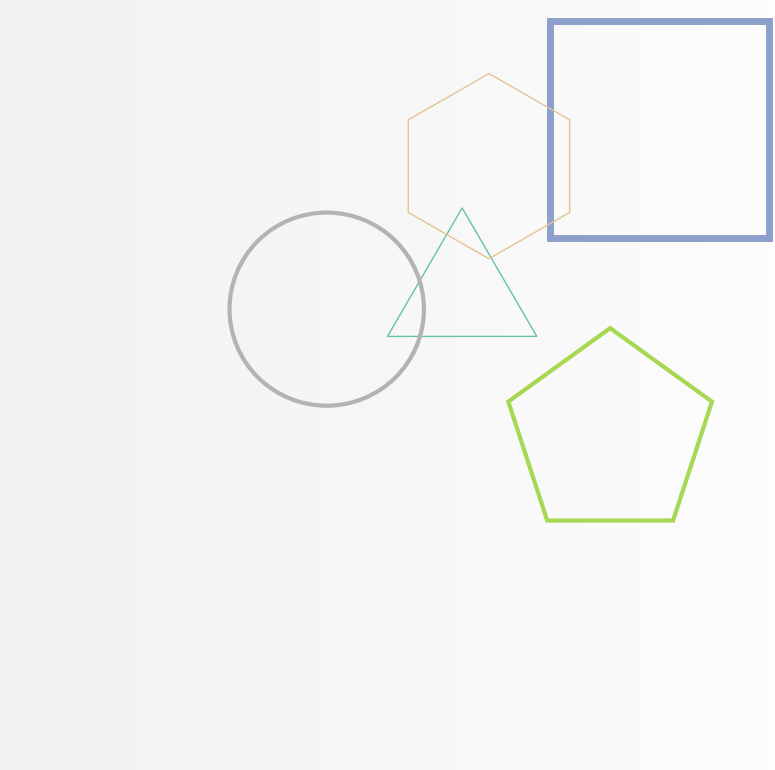[{"shape": "triangle", "thickness": 0.5, "radius": 0.56, "center": [0.596, 0.619]}, {"shape": "square", "thickness": 2.5, "radius": 0.71, "center": [0.851, 0.832]}, {"shape": "pentagon", "thickness": 1.5, "radius": 0.69, "center": [0.787, 0.436]}, {"shape": "hexagon", "thickness": 0.5, "radius": 0.6, "center": [0.631, 0.784]}, {"shape": "circle", "thickness": 1.5, "radius": 0.63, "center": [0.422, 0.599]}]